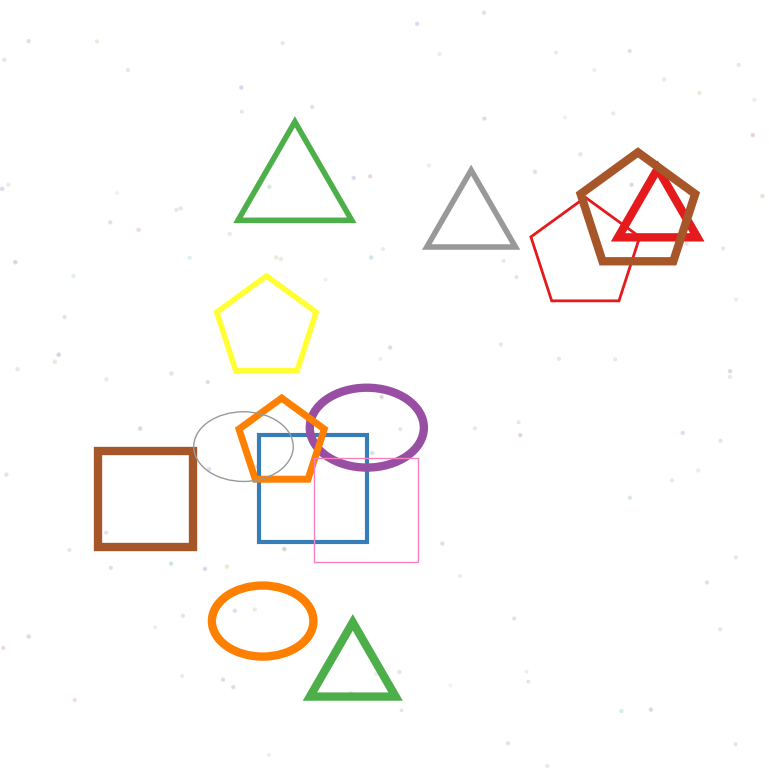[{"shape": "pentagon", "thickness": 1, "radius": 0.37, "center": [0.76, 0.669]}, {"shape": "triangle", "thickness": 3, "radius": 0.3, "center": [0.854, 0.721]}, {"shape": "square", "thickness": 1.5, "radius": 0.35, "center": [0.406, 0.366]}, {"shape": "triangle", "thickness": 2, "radius": 0.43, "center": [0.383, 0.757]}, {"shape": "triangle", "thickness": 3, "radius": 0.32, "center": [0.458, 0.127]}, {"shape": "oval", "thickness": 3, "radius": 0.37, "center": [0.476, 0.445]}, {"shape": "oval", "thickness": 3, "radius": 0.33, "center": [0.341, 0.193]}, {"shape": "pentagon", "thickness": 2.5, "radius": 0.29, "center": [0.366, 0.425]}, {"shape": "pentagon", "thickness": 2, "radius": 0.34, "center": [0.346, 0.574]}, {"shape": "square", "thickness": 3, "radius": 0.31, "center": [0.189, 0.352]}, {"shape": "pentagon", "thickness": 3, "radius": 0.39, "center": [0.828, 0.724]}, {"shape": "square", "thickness": 0.5, "radius": 0.34, "center": [0.475, 0.338]}, {"shape": "triangle", "thickness": 2, "radius": 0.33, "center": [0.612, 0.712]}, {"shape": "oval", "thickness": 0.5, "radius": 0.32, "center": [0.316, 0.42]}]